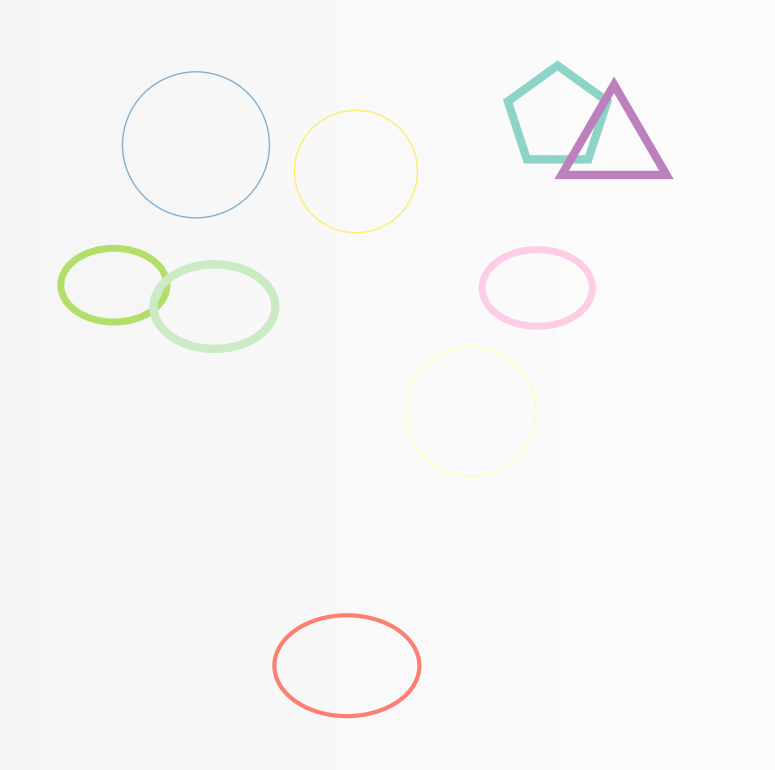[{"shape": "pentagon", "thickness": 3, "radius": 0.34, "center": [0.719, 0.848]}, {"shape": "circle", "thickness": 0.5, "radius": 0.42, "center": [0.607, 0.466]}, {"shape": "oval", "thickness": 1.5, "radius": 0.47, "center": [0.448, 0.135]}, {"shape": "circle", "thickness": 0.5, "radius": 0.47, "center": [0.253, 0.812]}, {"shape": "oval", "thickness": 2.5, "radius": 0.34, "center": [0.147, 0.63]}, {"shape": "oval", "thickness": 2.5, "radius": 0.36, "center": [0.693, 0.626]}, {"shape": "triangle", "thickness": 3, "radius": 0.39, "center": [0.792, 0.812]}, {"shape": "oval", "thickness": 3, "radius": 0.39, "center": [0.277, 0.602]}, {"shape": "circle", "thickness": 0.5, "radius": 0.4, "center": [0.459, 0.777]}]